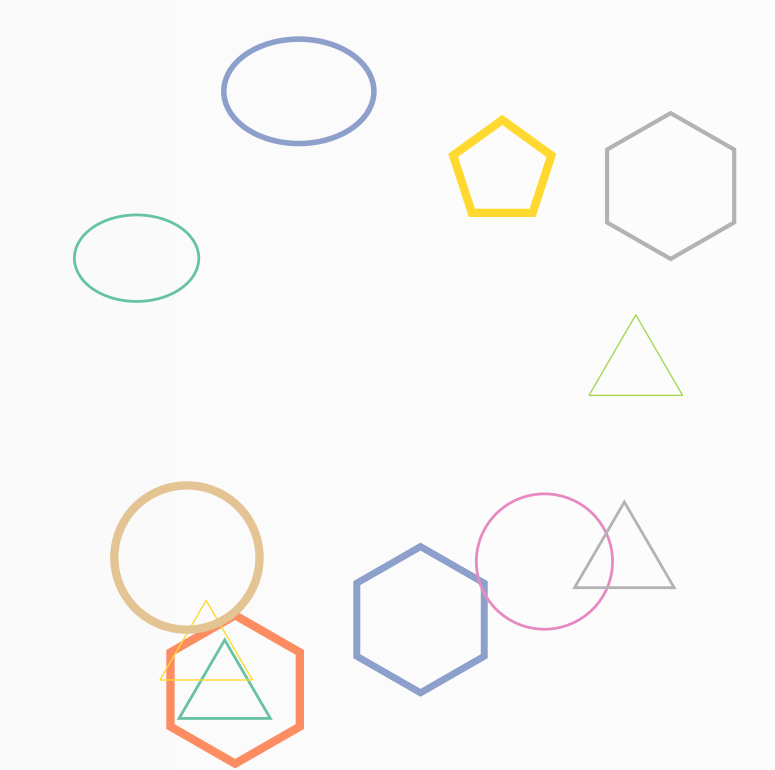[{"shape": "triangle", "thickness": 1, "radius": 0.34, "center": [0.29, 0.101]}, {"shape": "oval", "thickness": 1, "radius": 0.4, "center": [0.176, 0.665]}, {"shape": "hexagon", "thickness": 3, "radius": 0.48, "center": [0.303, 0.105]}, {"shape": "oval", "thickness": 2, "radius": 0.48, "center": [0.386, 0.881]}, {"shape": "hexagon", "thickness": 2.5, "radius": 0.47, "center": [0.543, 0.195]}, {"shape": "circle", "thickness": 1, "radius": 0.44, "center": [0.702, 0.271]}, {"shape": "triangle", "thickness": 0.5, "radius": 0.35, "center": [0.82, 0.521]}, {"shape": "pentagon", "thickness": 3, "radius": 0.33, "center": [0.648, 0.778]}, {"shape": "triangle", "thickness": 0.5, "radius": 0.34, "center": [0.266, 0.151]}, {"shape": "circle", "thickness": 3, "radius": 0.47, "center": [0.241, 0.276]}, {"shape": "hexagon", "thickness": 1.5, "radius": 0.47, "center": [0.865, 0.758]}, {"shape": "triangle", "thickness": 1, "radius": 0.37, "center": [0.806, 0.274]}]